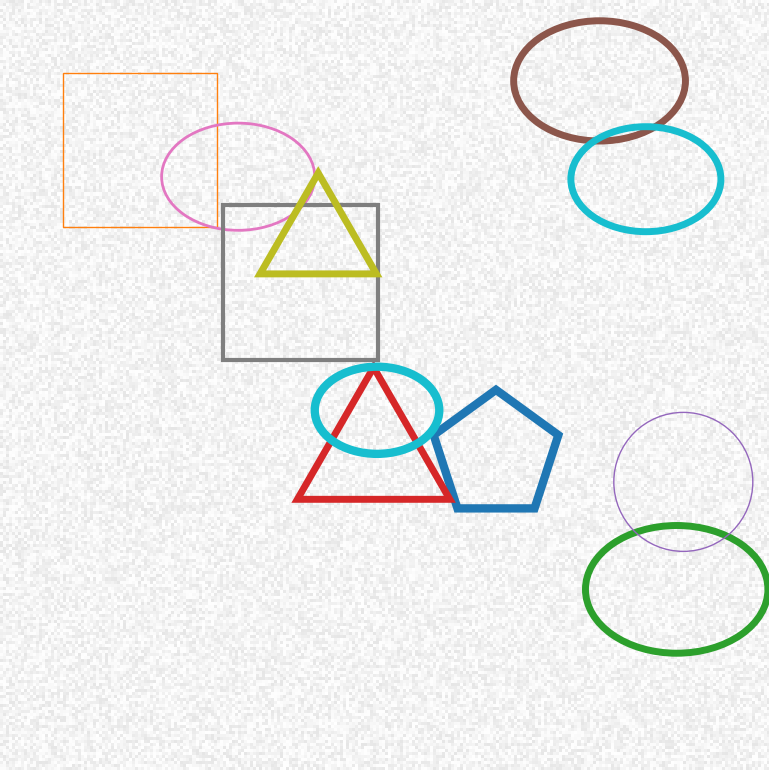[{"shape": "pentagon", "thickness": 3, "radius": 0.43, "center": [0.644, 0.409]}, {"shape": "square", "thickness": 0.5, "radius": 0.5, "center": [0.182, 0.805]}, {"shape": "oval", "thickness": 2.5, "radius": 0.59, "center": [0.879, 0.235]}, {"shape": "triangle", "thickness": 2.5, "radius": 0.57, "center": [0.485, 0.409]}, {"shape": "circle", "thickness": 0.5, "radius": 0.45, "center": [0.887, 0.374]}, {"shape": "oval", "thickness": 2.5, "radius": 0.56, "center": [0.779, 0.895]}, {"shape": "oval", "thickness": 1, "radius": 0.5, "center": [0.309, 0.77]}, {"shape": "square", "thickness": 1.5, "radius": 0.5, "center": [0.391, 0.634]}, {"shape": "triangle", "thickness": 2.5, "radius": 0.44, "center": [0.413, 0.688]}, {"shape": "oval", "thickness": 3, "radius": 0.4, "center": [0.49, 0.467]}, {"shape": "oval", "thickness": 2.5, "radius": 0.49, "center": [0.839, 0.767]}]